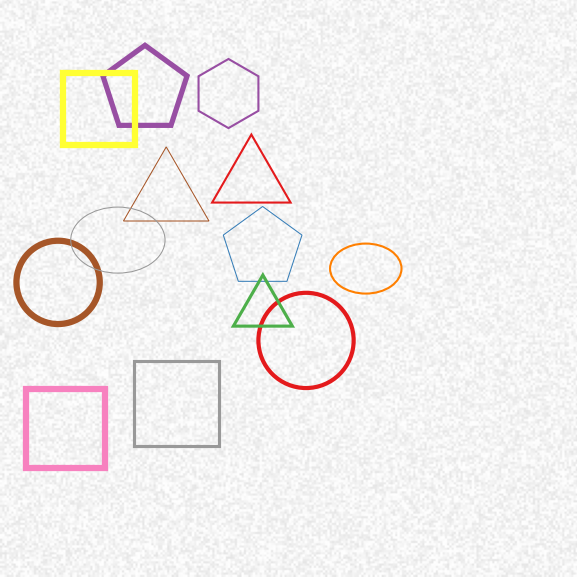[{"shape": "triangle", "thickness": 1, "radius": 0.39, "center": [0.435, 0.688]}, {"shape": "circle", "thickness": 2, "radius": 0.41, "center": [0.53, 0.41]}, {"shape": "pentagon", "thickness": 0.5, "radius": 0.36, "center": [0.455, 0.57]}, {"shape": "triangle", "thickness": 1.5, "radius": 0.29, "center": [0.455, 0.464]}, {"shape": "hexagon", "thickness": 1, "radius": 0.3, "center": [0.396, 0.837]}, {"shape": "pentagon", "thickness": 2.5, "radius": 0.38, "center": [0.251, 0.844]}, {"shape": "oval", "thickness": 1, "radius": 0.31, "center": [0.633, 0.534]}, {"shape": "square", "thickness": 3, "radius": 0.31, "center": [0.171, 0.81]}, {"shape": "triangle", "thickness": 0.5, "radius": 0.43, "center": [0.288, 0.659]}, {"shape": "circle", "thickness": 3, "radius": 0.36, "center": [0.101, 0.51]}, {"shape": "square", "thickness": 3, "radius": 0.34, "center": [0.114, 0.258]}, {"shape": "square", "thickness": 1.5, "radius": 0.36, "center": [0.306, 0.3]}, {"shape": "oval", "thickness": 0.5, "radius": 0.41, "center": [0.204, 0.583]}]